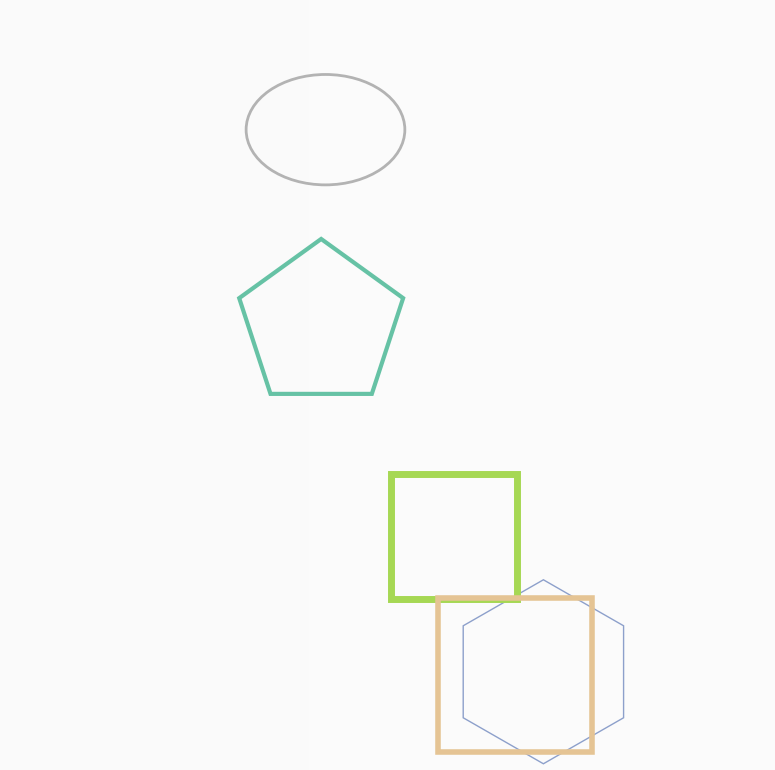[{"shape": "pentagon", "thickness": 1.5, "radius": 0.56, "center": [0.414, 0.578]}, {"shape": "hexagon", "thickness": 0.5, "radius": 0.6, "center": [0.701, 0.128]}, {"shape": "square", "thickness": 2.5, "radius": 0.41, "center": [0.586, 0.303]}, {"shape": "square", "thickness": 2, "radius": 0.5, "center": [0.664, 0.123]}, {"shape": "oval", "thickness": 1, "radius": 0.51, "center": [0.42, 0.832]}]